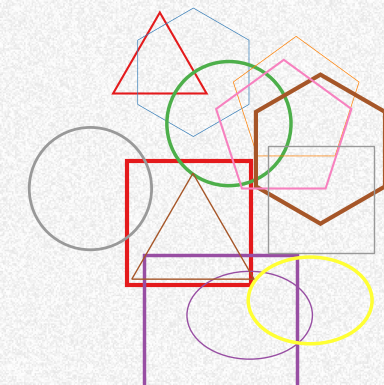[{"shape": "square", "thickness": 3, "radius": 0.8, "center": [0.491, 0.42]}, {"shape": "triangle", "thickness": 1.5, "radius": 0.7, "center": [0.415, 0.827]}, {"shape": "hexagon", "thickness": 0.5, "radius": 0.83, "center": [0.502, 0.812]}, {"shape": "circle", "thickness": 2.5, "radius": 0.81, "center": [0.595, 0.679]}, {"shape": "oval", "thickness": 1, "radius": 0.81, "center": [0.649, 0.181]}, {"shape": "square", "thickness": 2.5, "radius": 0.99, "center": [0.573, 0.141]}, {"shape": "pentagon", "thickness": 0.5, "radius": 0.86, "center": [0.769, 0.734]}, {"shape": "oval", "thickness": 2.5, "radius": 0.8, "center": [0.806, 0.22]}, {"shape": "hexagon", "thickness": 3, "radius": 0.97, "center": [0.832, 0.613]}, {"shape": "triangle", "thickness": 1, "radius": 0.92, "center": [0.501, 0.367]}, {"shape": "pentagon", "thickness": 1.5, "radius": 0.92, "center": [0.737, 0.66]}, {"shape": "square", "thickness": 1, "radius": 0.69, "center": [0.833, 0.482]}, {"shape": "circle", "thickness": 2, "radius": 0.79, "center": [0.235, 0.51]}]